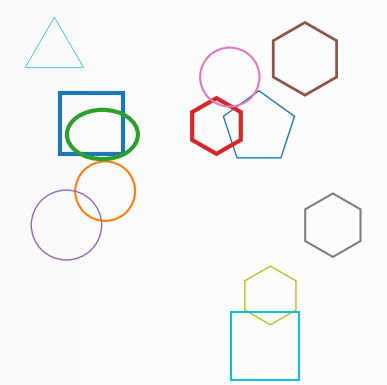[{"shape": "square", "thickness": 3, "radius": 0.4, "center": [0.236, 0.679]}, {"shape": "pentagon", "thickness": 1, "radius": 0.48, "center": [0.668, 0.668]}, {"shape": "circle", "thickness": 1.5, "radius": 0.39, "center": [0.271, 0.503]}, {"shape": "oval", "thickness": 3, "radius": 0.46, "center": [0.264, 0.651]}, {"shape": "hexagon", "thickness": 3, "radius": 0.36, "center": [0.559, 0.673]}, {"shape": "circle", "thickness": 1, "radius": 0.45, "center": [0.171, 0.416]}, {"shape": "hexagon", "thickness": 2, "radius": 0.47, "center": [0.787, 0.847]}, {"shape": "circle", "thickness": 1.5, "radius": 0.38, "center": [0.593, 0.8]}, {"shape": "hexagon", "thickness": 1.5, "radius": 0.41, "center": [0.859, 0.415]}, {"shape": "hexagon", "thickness": 1, "radius": 0.38, "center": [0.698, 0.233]}, {"shape": "triangle", "thickness": 0.5, "radius": 0.43, "center": [0.14, 0.868]}, {"shape": "square", "thickness": 1.5, "radius": 0.44, "center": [0.683, 0.102]}]